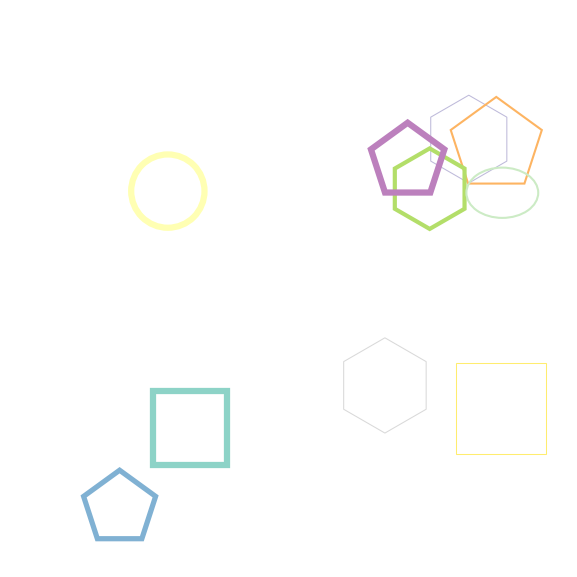[{"shape": "square", "thickness": 3, "radius": 0.32, "center": [0.33, 0.258]}, {"shape": "circle", "thickness": 3, "radius": 0.32, "center": [0.291, 0.668]}, {"shape": "hexagon", "thickness": 0.5, "radius": 0.38, "center": [0.812, 0.758]}, {"shape": "pentagon", "thickness": 2.5, "radius": 0.33, "center": [0.207, 0.119]}, {"shape": "pentagon", "thickness": 1, "radius": 0.41, "center": [0.859, 0.748]}, {"shape": "hexagon", "thickness": 2, "radius": 0.35, "center": [0.744, 0.672]}, {"shape": "hexagon", "thickness": 0.5, "radius": 0.41, "center": [0.667, 0.332]}, {"shape": "pentagon", "thickness": 3, "radius": 0.33, "center": [0.706, 0.72]}, {"shape": "oval", "thickness": 1, "radius": 0.31, "center": [0.87, 0.665]}, {"shape": "square", "thickness": 0.5, "radius": 0.39, "center": [0.868, 0.291]}]